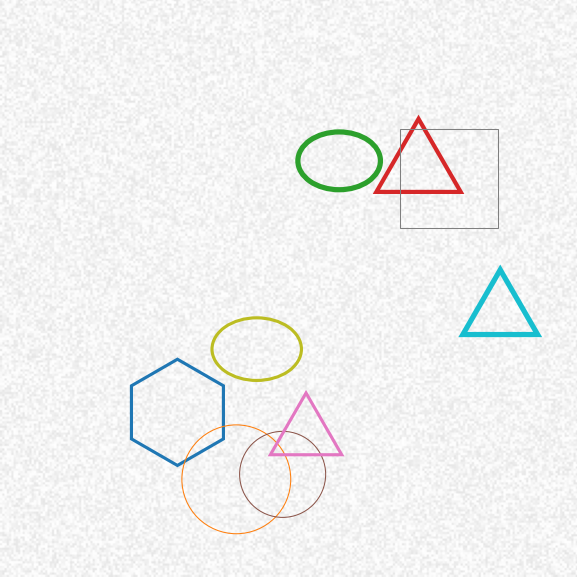[{"shape": "hexagon", "thickness": 1.5, "radius": 0.46, "center": [0.307, 0.285]}, {"shape": "circle", "thickness": 0.5, "radius": 0.47, "center": [0.409, 0.169]}, {"shape": "oval", "thickness": 2.5, "radius": 0.36, "center": [0.587, 0.721]}, {"shape": "triangle", "thickness": 2, "radius": 0.42, "center": [0.725, 0.709]}, {"shape": "circle", "thickness": 0.5, "radius": 0.37, "center": [0.489, 0.178]}, {"shape": "triangle", "thickness": 1.5, "radius": 0.36, "center": [0.53, 0.247]}, {"shape": "square", "thickness": 0.5, "radius": 0.43, "center": [0.778, 0.69]}, {"shape": "oval", "thickness": 1.5, "radius": 0.39, "center": [0.445, 0.395]}, {"shape": "triangle", "thickness": 2.5, "radius": 0.37, "center": [0.866, 0.457]}]